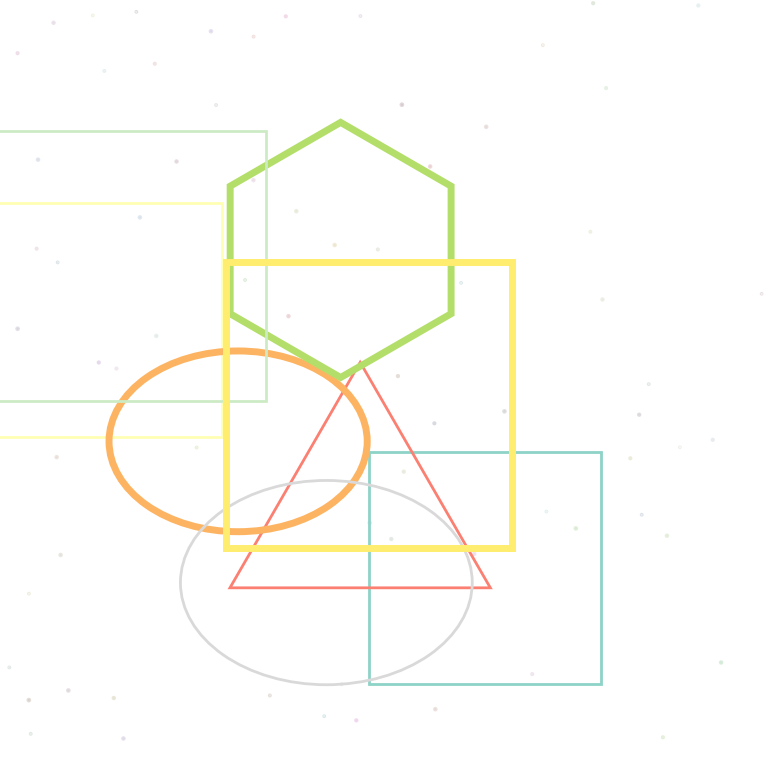[{"shape": "square", "thickness": 1, "radius": 0.75, "center": [0.63, 0.263]}, {"shape": "square", "thickness": 1, "radius": 0.76, "center": [0.136, 0.585]}, {"shape": "triangle", "thickness": 1, "radius": 0.98, "center": [0.468, 0.334]}, {"shape": "oval", "thickness": 2.5, "radius": 0.84, "center": [0.309, 0.427]}, {"shape": "hexagon", "thickness": 2.5, "radius": 0.83, "center": [0.442, 0.675]}, {"shape": "oval", "thickness": 1, "radius": 0.95, "center": [0.424, 0.243]}, {"shape": "square", "thickness": 1, "radius": 0.88, "center": [0.17, 0.654]}, {"shape": "square", "thickness": 2.5, "radius": 0.93, "center": [0.479, 0.474]}]